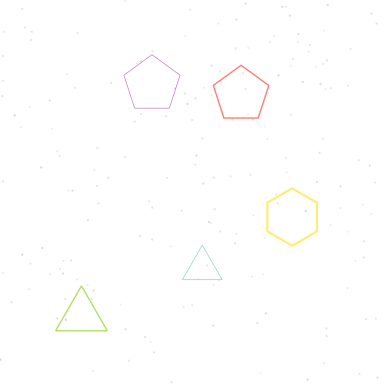[{"shape": "triangle", "thickness": 0.5, "radius": 0.3, "center": [0.525, 0.303]}, {"shape": "pentagon", "thickness": 1, "radius": 0.38, "center": [0.626, 0.755]}, {"shape": "triangle", "thickness": 1, "radius": 0.39, "center": [0.212, 0.18]}, {"shape": "pentagon", "thickness": 0.5, "radius": 0.38, "center": [0.395, 0.781]}, {"shape": "hexagon", "thickness": 1.5, "radius": 0.37, "center": [0.759, 0.436]}]